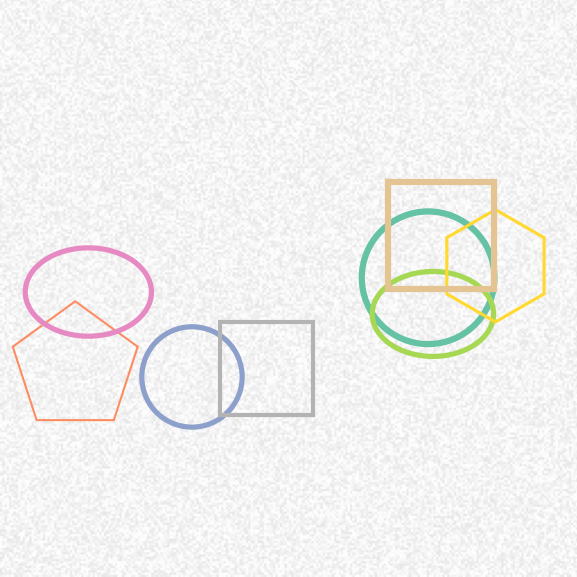[{"shape": "circle", "thickness": 3, "radius": 0.57, "center": [0.741, 0.518]}, {"shape": "pentagon", "thickness": 1, "radius": 0.57, "center": [0.13, 0.364]}, {"shape": "circle", "thickness": 2.5, "radius": 0.43, "center": [0.332, 0.346]}, {"shape": "oval", "thickness": 2.5, "radius": 0.55, "center": [0.153, 0.493]}, {"shape": "oval", "thickness": 2.5, "radius": 0.53, "center": [0.75, 0.456]}, {"shape": "hexagon", "thickness": 1.5, "radius": 0.49, "center": [0.858, 0.539]}, {"shape": "square", "thickness": 3, "radius": 0.46, "center": [0.764, 0.591]}, {"shape": "square", "thickness": 2, "radius": 0.4, "center": [0.462, 0.361]}]